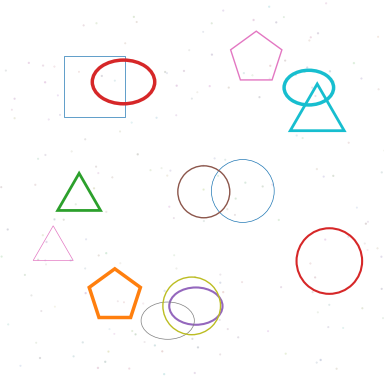[{"shape": "circle", "thickness": 0.5, "radius": 0.41, "center": [0.631, 0.504]}, {"shape": "square", "thickness": 0.5, "radius": 0.4, "center": [0.244, 0.776]}, {"shape": "pentagon", "thickness": 2.5, "radius": 0.35, "center": [0.298, 0.232]}, {"shape": "triangle", "thickness": 2, "radius": 0.32, "center": [0.205, 0.486]}, {"shape": "oval", "thickness": 2.5, "radius": 0.41, "center": [0.321, 0.787]}, {"shape": "circle", "thickness": 1.5, "radius": 0.43, "center": [0.855, 0.322]}, {"shape": "oval", "thickness": 1.5, "radius": 0.35, "center": [0.509, 0.205]}, {"shape": "circle", "thickness": 1, "radius": 0.34, "center": [0.529, 0.502]}, {"shape": "pentagon", "thickness": 1, "radius": 0.35, "center": [0.666, 0.849]}, {"shape": "triangle", "thickness": 0.5, "radius": 0.3, "center": [0.138, 0.353]}, {"shape": "oval", "thickness": 0.5, "radius": 0.35, "center": [0.436, 0.167]}, {"shape": "circle", "thickness": 1, "radius": 0.37, "center": [0.498, 0.205]}, {"shape": "triangle", "thickness": 2, "radius": 0.4, "center": [0.824, 0.701]}, {"shape": "oval", "thickness": 2.5, "radius": 0.32, "center": [0.802, 0.772]}]